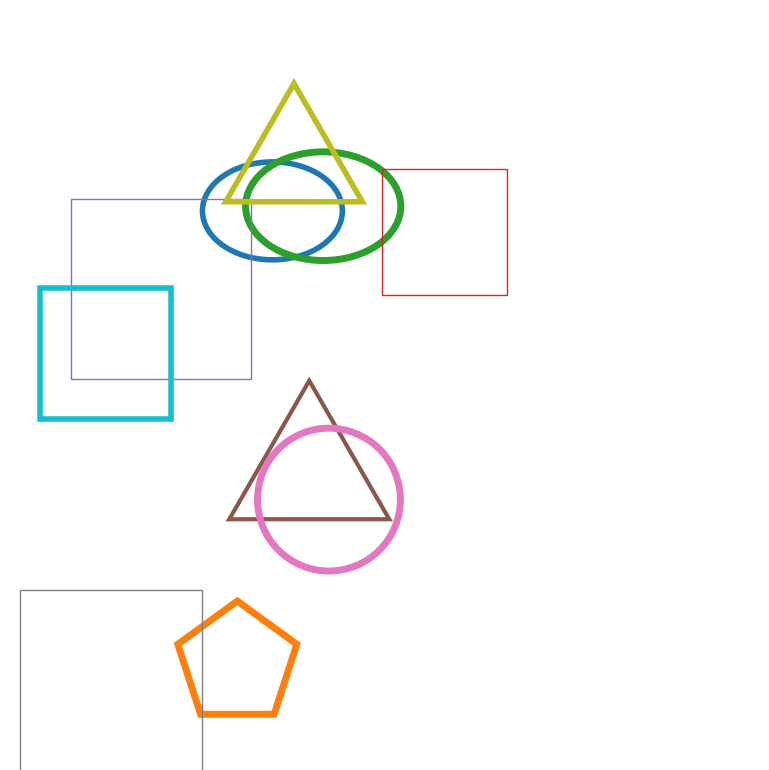[{"shape": "oval", "thickness": 2, "radius": 0.45, "center": [0.354, 0.726]}, {"shape": "pentagon", "thickness": 2.5, "radius": 0.41, "center": [0.308, 0.138]}, {"shape": "oval", "thickness": 2.5, "radius": 0.5, "center": [0.42, 0.732]}, {"shape": "square", "thickness": 0.5, "radius": 0.41, "center": [0.577, 0.699]}, {"shape": "square", "thickness": 0.5, "radius": 0.59, "center": [0.209, 0.624]}, {"shape": "triangle", "thickness": 1.5, "radius": 0.6, "center": [0.402, 0.386]}, {"shape": "circle", "thickness": 2.5, "radius": 0.46, "center": [0.427, 0.351]}, {"shape": "square", "thickness": 0.5, "radius": 0.59, "center": [0.144, 0.115]}, {"shape": "triangle", "thickness": 2, "radius": 0.51, "center": [0.382, 0.789]}, {"shape": "square", "thickness": 2, "radius": 0.43, "center": [0.137, 0.541]}]